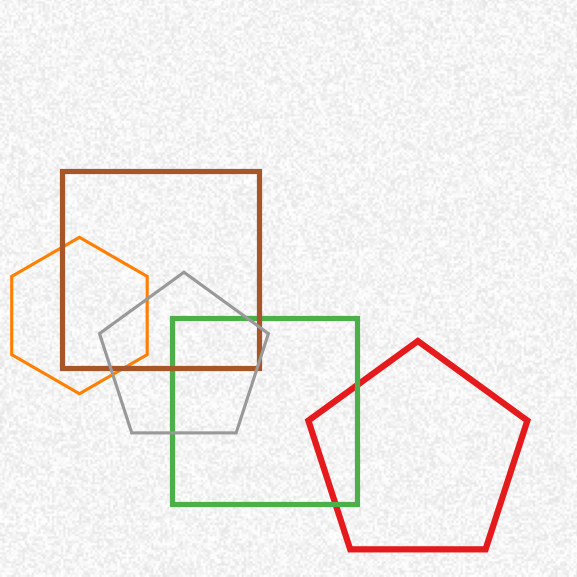[{"shape": "pentagon", "thickness": 3, "radius": 1.0, "center": [0.724, 0.209]}, {"shape": "square", "thickness": 2.5, "radius": 0.8, "center": [0.458, 0.287]}, {"shape": "hexagon", "thickness": 1.5, "radius": 0.68, "center": [0.138, 0.453]}, {"shape": "square", "thickness": 2.5, "radius": 0.85, "center": [0.278, 0.533]}, {"shape": "pentagon", "thickness": 1.5, "radius": 0.77, "center": [0.319, 0.374]}]